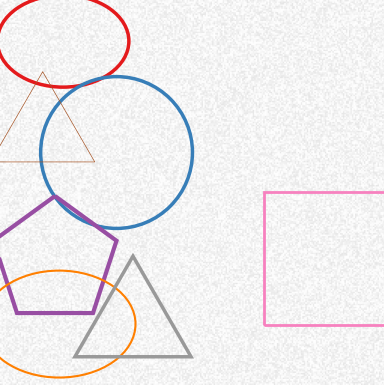[{"shape": "oval", "thickness": 2.5, "radius": 0.85, "center": [0.164, 0.893]}, {"shape": "circle", "thickness": 2.5, "radius": 0.99, "center": [0.303, 0.604]}, {"shape": "pentagon", "thickness": 3, "radius": 0.84, "center": [0.143, 0.323]}, {"shape": "oval", "thickness": 1.5, "radius": 0.99, "center": [0.154, 0.158]}, {"shape": "triangle", "thickness": 0.5, "radius": 0.78, "center": [0.111, 0.658]}, {"shape": "square", "thickness": 2, "radius": 0.87, "center": [0.86, 0.328]}, {"shape": "triangle", "thickness": 2.5, "radius": 0.87, "center": [0.345, 0.16]}]